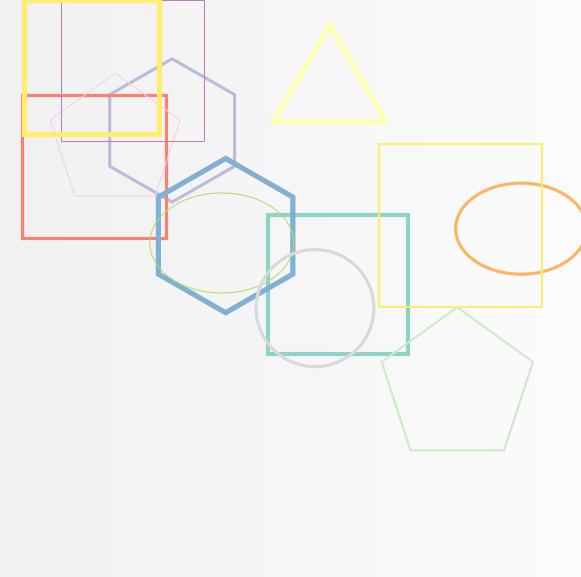[{"shape": "square", "thickness": 2, "radius": 0.6, "center": [0.582, 0.506]}, {"shape": "triangle", "thickness": 2.5, "radius": 0.56, "center": [0.567, 0.844]}, {"shape": "hexagon", "thickness": 1.5, "radius": 0.62, "center": [0.296, 0.773]}, {"shape": "square", "thickness": 1.5, "radius": 0.62, "center": [0.162, 0.711]}, {"shape": "hexagon", "thickness": 2.5, "radius": 0.67, "center": [0.388, 0.591]}, {"shape": "oval", "thickness": 1.5, "radius": 0.56, "center": [0.897, 0.603]}, {"shape": "oval", "thickness": 0.5, "radius": 0.62, "center": [0.381, 0.578]}, {"shape": "pentagon", "thickness": 0.5, "radius": 0.59, "center": [0.198, 0.755]}, {"shape": "circle", "thickness": 1.5, "radius": 0.51, "center": [0.542, 0.466]}, {"shape": "square", "thickness": 0.5, "radius": 0.61, "center": [0.228, 0.877]}, {"shape": "pentagon", "thickness": 1, "radius": 0.68, "center": [0.787, 0.33]}, {"shape": "square", "thickness": 2.5, "radius": 0.58, "center": [0.158, 0.883]}, {"shape": "square", "thickness": 1, "radius": 0.7, "center": [0.792, 0.608]}]